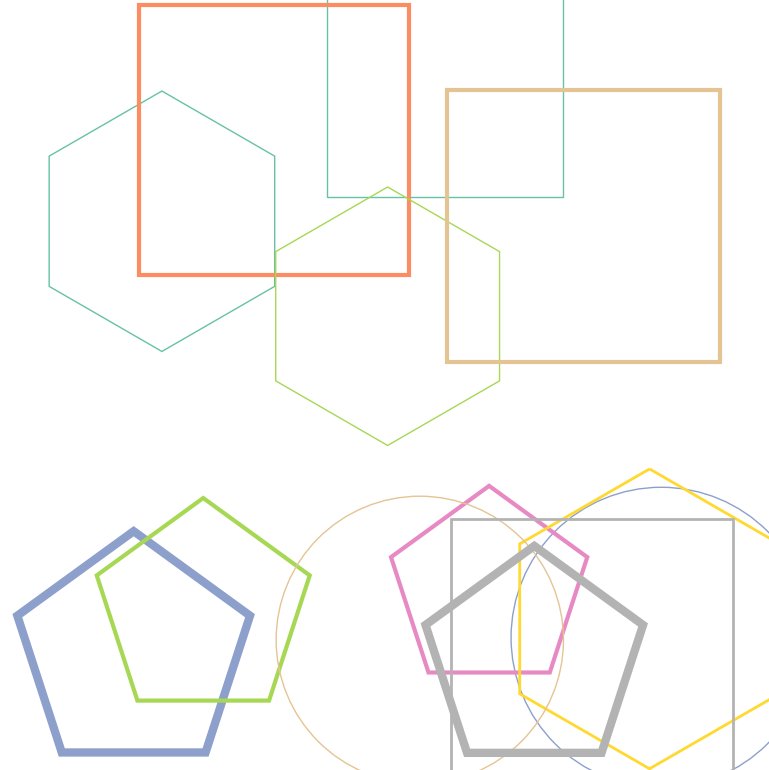[{"shape": "square", "thickness": 0.5, "radius": 0.77, "center": [0.578, 0.897]}, {"shape": "hexagon", "thickness": 0.5, "radius": 0.85, "center": [0.21, 0.713]}, {"shape": "square", "thickness": 1.5, "radius": 0.88, "center": [0.355, 0.819]}, {"shape": "pentagon", "thickness": 3, "radius": 0.79, "center": [0.174, 0.151]}, {"shape": "circle", "thickness": 0.5, "radius": 0.98, "center": [0.859, 0.172]}, {"shape": "pentagon", "thickness": 1.5, "radius": 0.67, "center": [0.635, 0.235]}, {"shape": "pentagon", "thickness": 1.5, "radius": 0.73, "center": [0.264, 0.208]}, {"shape": "hexagon", "thickness": 0.5, "radius": 0.84, "center": [0.503, 0.589]}, {"shape": "hexagon", "thickness": 1, "radius": 0.97, "center": [0.844, 0.196]}, {"shape": "square", "thickness": 1.5, "radius": 0.89, "center": [0.758, 0.706]}, {"shape": "circle", "thickness": 0.5, "radius": 0.93, "center": [0.545, 0.169]}, {"shape": "square", "thickness": 1, "radius": 0.92, "center": [0.769, 0.143]}, {"shape": "pentagon", "thickness": 3, "radius": 0.74, "center": [0.694, 0.142]}]